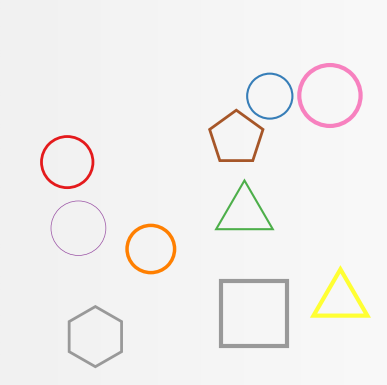[{"shape": "circle", "thickness": 2, "radius": 0.33, "center": [0.173, 0.579]}, {"shape": "circle", "thickness": 1.5, "radius": 0.29, "center": [0.696, 0.75]}, {"shape": "triangle", "thickness": 1.5, "radius": 0.42, "center": [0.631, 0.447]}, {"shape": "circle", "thickness": 0.5, "radius": 0.35, "center": [0.202, 0.407]}, {"shape": "circle", "thickness": 2.5, "radius": 0.31, "center": [0.389, 0.353]}, {"shape": "triangle", "thickness": 3, "radius": 0.4, "center": [0.879, 0.22]}, {"shape": "pentagon", "thickness": 2, "radius": 0.36, "center": [0.61, 0.641]}, {"shape": "circle", "thickness": 3, "radius": 0.4, "center": [0.851, 0.752]}, {"shape": "square", "thickness": 3, "radius": 0.42, "center": [0.656, 0.185]}, {"shape": "hexagon", "thickness": 2, "radius": 0.39, "center": [0.246, 0.126]}]